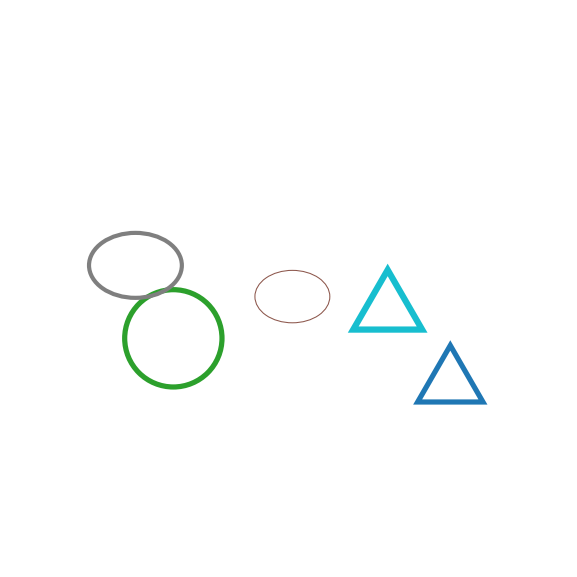[{"shape": "triangle", "thickness": 2.5, "radius": 0.33, "center": [0.78, 0.336]}, {"shape": "circle", "thickness": 2.5, "radius": 0.42, "center": [0.3, 0.413]}, {"shape": "oval", "thickness": 0.5, "radius": 0.32, "center": [0.506, 0.486]}, {"shape": "oval", "thickness": 2, "radius": 0.4, "center": [0.235, 0.54]}, {"shape": "triangle", "thickness": 3, "radius": 0.34, "center": [0.671, 0.463]}]